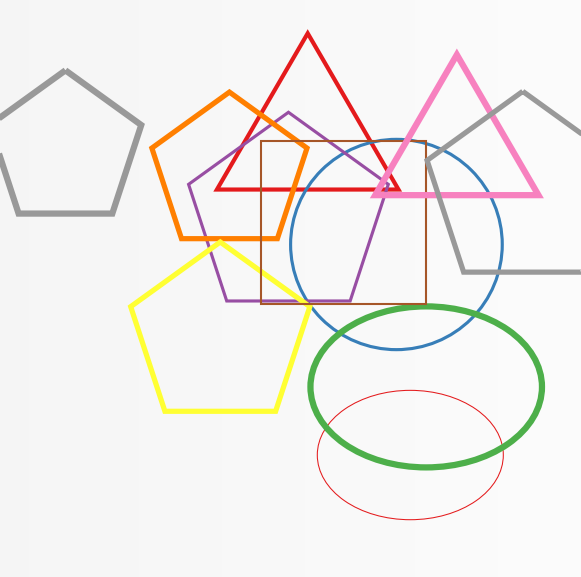[{"shape": "oval", "thickness": 0.5, "radius": 0.8, "center": [0.706, 0.211]}, {"shape": "triangle", "thickness": 2, "radius": 0.9, "center": [0.529, 0.761]}, {"shape": "circle", "thickness": 1.5, "radius": 0.91, "center": [0.682, 0.576]}, {"shape": "oval", "thickness": 3, "radius": 1.0, "center": [0.733, 0.329]}, {"shape": "pentagon", "thickness": 1.5, "radius": 0.9, "center": [0.496, 0.624]}, {"shape": "pentagon", "thickness": 2.5, "radius": 0.7, "center": [0.395, 0.699]}, {"shape": "pentagon", "thickness": 2.5, "radius": 0.81, "center": [0.379, 0.418]}, {"shape": "square", "thickness": 1, "radius": 0.71, "center": [0.591, 0.614]}, {"shape": "triangle", "thickness": 3, "radius": 0.81, "center": [0.786, 0.742]}, {"shape": "pentagon", "thickness": 2.5, "radius": 0.87, "center": [0.899, 0.668]}, {"shape": "pentagon", "thickness": 3, "radius": 0.69, "center": [0.113, 0.74]}]